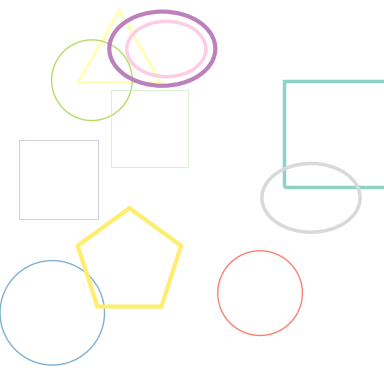[{"shape": "square", "thickness": 2.5, "radius": 0.69, "center": [0.876, 0.652]}, {"shape": "triangle", "thickness": 2, "radius": 0.62, "center": [0.31, 0.848]}, {"shape": "square", "thickness": 0.5, "radius": 0.51, "center": [0.151, 0.533]}, {"shape": "circle", "thickness": 1, "radius": 0.55, "center": [0.676, 0.239]}, {"shape": "circle", "thickness": 1, "radius": 0.68, "center": [0.136, 0.188]}, {"shape": "circle", "thickness": 1, "radius": 0.52, "center": [0.239, 0.792]}, {"shape": "oval", "thickness": 2.5, "radius": 0.51, "center": [0.432, 0.873]}, {"shape": "oval", "thickness": 2.5, "radius": 0.64, "center": [0.808, 0.486]}, {"shape": "oval", "thickness": 3, "radius": 0.69, "center": [0.422, 0.874]}, {"shape": "square", "thickness": 0.5, "radius": 0.5, "center": [0.389, 0.666]}, {"shape": "pentagon", "thickness": 3, "radius": 0.71, "center": [0.336, 0.318]}]